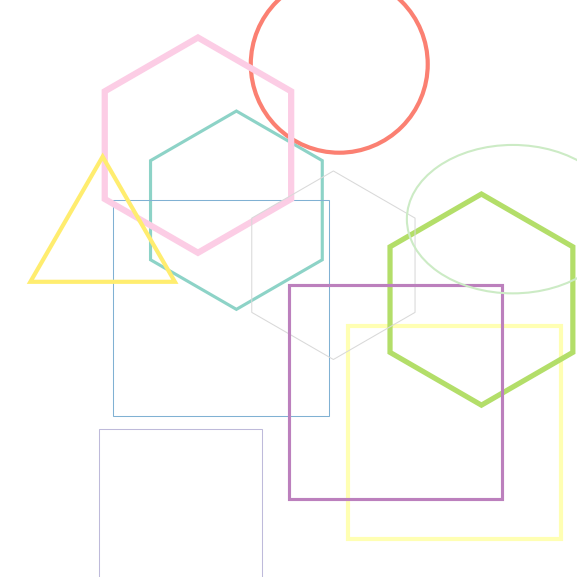[{"shape": "hexagon", "thickness": 1.5, "radius": 0.86, "center": [0.409, 0.635]}, {"shape": "square", "thickness": 2, "radius": 0.92, "center": [0.786, 0.251]}, {"shape": "square", "thickness": 0.5, "radius": 0.71, "center": [0.312, 0.115]}, {"shape": "circle", "thickness": 2, "radius": 0.77, "center": [0.587, 0.888]}, {"shape": "square", "thickness": 0.5, "radius": 0.94, "center": [0.382, 0.466]}, {"shape": "hexagon", "thickness": 2.5, "radius": 0.91, "center": [0.834, 0.48]}, {"shape": "hexagon", "thickness": 3, "radius": 0.93, "center": [0.343, 0.748]}, {"shape": "hexagon", "thickness": 0.5, "radius": 0.82, "center": [0.577, 0.54]}, {"shape": "square", "thickness": 1.5, "radius": 0.92, "center": [0.685, 0.321]}, {"shape": "oval", "thickness": 1, "radius": 0.92, "center": [0.888, 0.62]}, {"shape": "triangle", "thickness": 2, "radius": 0.72, "center": [0.178, 0.583]}]